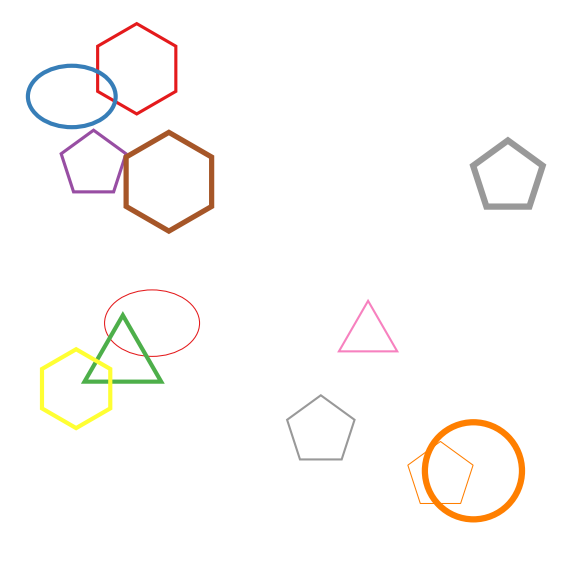[{"shape": "oval", "thickness": 0.5, "radius": 0.41, "center": [0.263, 0.44]}, {"shape": "hexagon", "thickness": 1.5, "radius": 0.39, "center": [0.237, 0.88]}, {"shape": "oval", "thickness": 2, "radius": 0.38, "center": [0.124, 0.832]}, {"shape": "triangle", "thickness": 2, "radius": 0.38, "center": [0.213, 0.377]}, {"shape": "pentagon", "thickness": 1.5, "radius": 0.3, "center": [0.162, 0.715]}, {"shape": "circle", "thickness": 3, "radius": 0.42, "center": [0.82, 0.184]}, {"shape": "pentagon", "thickness": 0.5, "radius": 0.3, "center": [0.763, 0.175]}, {"shape": "hexagon", "thickness": 2, "radius": 0.34, "center": [0.132, 0.326]}, {"shape": "hexagon", "thickness": 2.5, "radius": 0.43, "center": [0.292, 0.684]}, {"shape": "triangle", "thickness": 1, "radius": 0.29, "center": [0.637, 0.42]}, {"shape": "pentagon", "thickness": 1, "radius": 0.31, "center": [0.556, 0.253]}, {"shape": "pentagon", "thickness": 3, "radius": 0.32, "center": [0.879, 0.693]}]